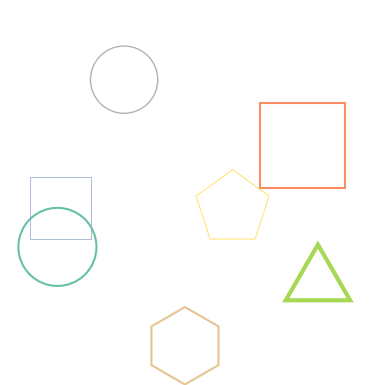[{"shape": "circle", "thickness": 1.5, "radius": 0.51, "center": [0.149, 0.359]}, {"shape": "square", "thickness": 1.5, "radius": 0.55, "center": [0.785, 0.623]}, {"shape": "square", "thickness": 0.5, "radius": 0.4, "center": [0.157, 0.459]}, {"shape": "triangle", "thickness": 3, "radius": 0.48, "center": [0.826, 0.268]}, {"shape": "pentagon", "thickness": 0.5, "radius": 0.5, "center": [0.604, 0.46]}, {"shape": "hexagon", "thickness": 1.5, "radius": 0.5, "center": [0.48, 0.102]}, {"shape": "circle", "thickness": 1, "radius": 0.44, "center": [0.322, 0.793]}]